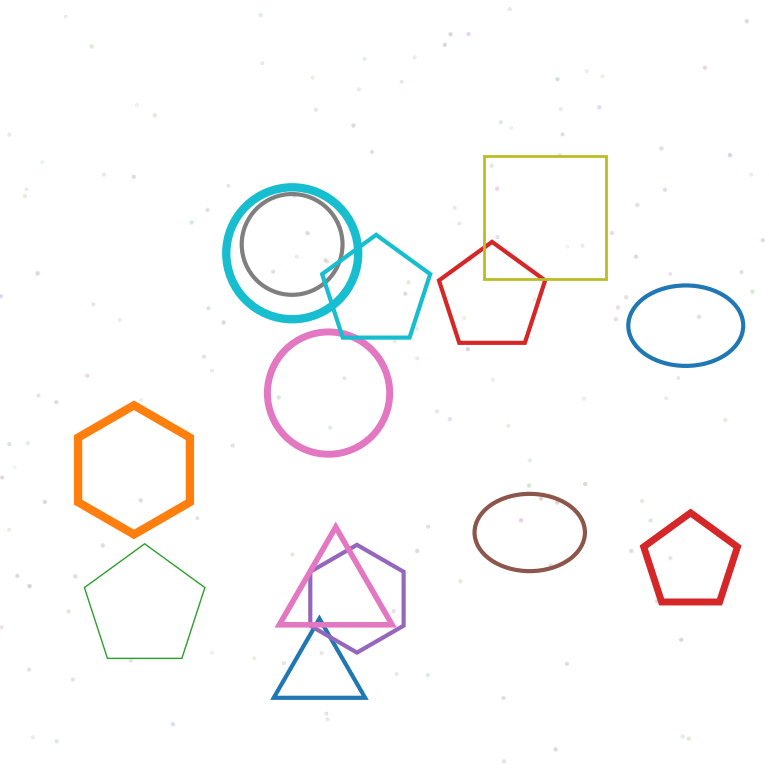[{"shape": "triangle", "thickness": 1.5, "radius": 0.34, "center": [0.415, 0.128]}, {"shape": "oval", "thickness": 1.5, "radius": 0.37, "center": [0.891, 0.577]}, {"shape": "hexagon", "thickness": 3, "radius": 0.42, "center": [0.174, 0.39]}, {"shape": "pentagon", "thickness": 0.5, "radius": 0.41, "center": [0.188, 0.212]}, {"shape": "pentagon", "thickness": 1.5, "radius": 0.36, "center": [0.639, 0.613]}, {"shape": "pentagon", "thickness": 2.5, "radius": 0.32, "center": [0.897, 0.27]}, {"shape": "hexagon", "thickness": 1.5, "radius": 0.35, "center": [0.464, 0.222]}, {"shape": "oval", "thickness": 1.5, "radius": 0.36, "center": [0.688, 0.308]}, {"shape": "circle", "thickness": 2.5, "radius": 0.4, "center": [0.427, 0.489]}, {"shape": "triangle", "thickness": 2, "radius": 0.42, "center": [0.436, 0.231]}, {"shape": "circle", "thickness": 1.5, "radius": 0.33, "center": [0.379, 0.683]}, {"shape": "square", "thickness": 1, "radius": 0.4, "center": [0.708, 0.717]}, {"shape": "circle", "thickness": 3, "radius": 0.43, "center": [0.38, 0.671]}, {"shape": "pentagon", "thickness": 1.5, "radius": 0.37, "center": [0.489, 0.621]}]